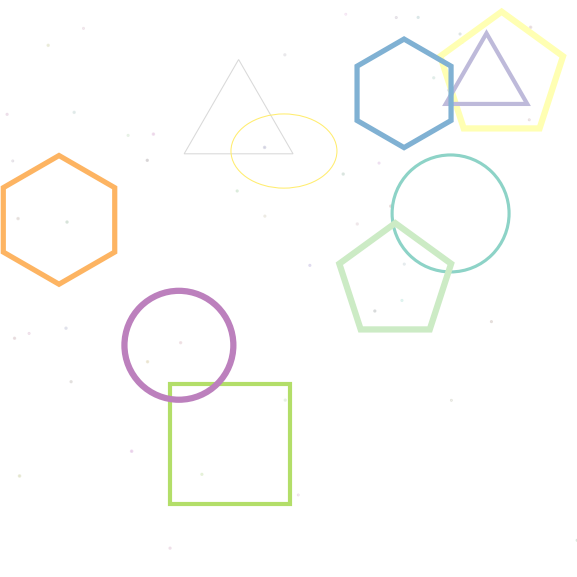[{"shape": "circle", "thickness": 1.5, "radius": 0.51, "center": [0.78, 0.63]}, {"shape": "pentagon", "thickness": 3, "radius": 0.56, "center": [0.869, 0.867]}, {"shape": "triangle", "thickness": 2, "radius": 0.41, "center": [0.842, 0.86]}, {"shape": "hexagon", "thickness": 2.5, "radius": 0.47, "center": [0.7, 0.838]}, {"shape": "hexagon", "thickness": 2.5, "radius": 0.56, "center": [0.102, 0.618]}, {"shape": "square", "thickness": 2, "radius": 0.52, "center": [0.399, 0.23]}, {"shape": "triangle", "thickness": 0.5, "radius": 0.54, "center": [0.413, 0.787]}, {"shape": "circle", "thickness": 3, "radius": 0.47, "center": [0.31, 0.401]}, {"shape": "pentagon", "thickness": 3, "radius": 0.51, "center": [0.684, 0.511]}, {"shape": "oval", "thickness": 0.5, "radius": 0.46, "center": [0.492, 0.738]}]